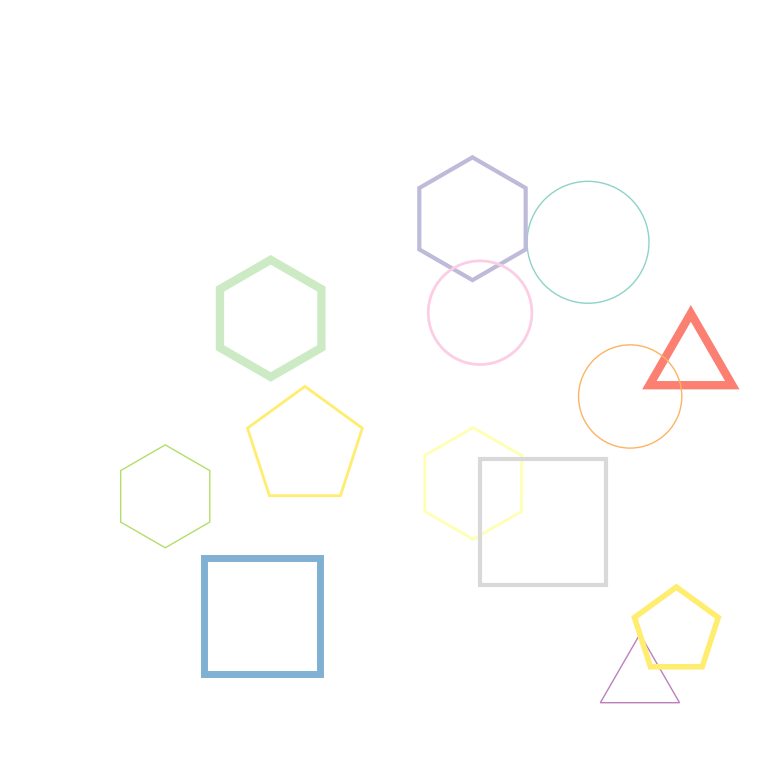[{"shape": "circle", "thickness": 0.5, "radius": 0.4, "center": [0.764, 0.685]}, {"shape": "hexagon", "thickness": 1, "radius": 0.36, "center": [0.614, 0.372]}, {"shape": "hexagon", "thickness": 1.5, "radius": 0.4, "center": [0.614, 0.716]}, {"shape": "triangle", "thickness": 3, "radius": 0.31, "center": [0.897, 0.531]}, {"shape": "square", "thickness": 2.5, "radius": 0.38, "center": [0.34, 0.2]}, {"shape": "circle", "thickness": 0.5, "radius": 0.34, "center": [0.818, 0.485]}, {"shape": "hexagon", "thickness": 0.5, "radius": 0.33, "center": [0.215, 0.355]}, {"shape": "circle", "thickness": 1, "radius": 0.34, "center": [0.623, 0.594]}, {"shape": "square", "thickness": 1.5, "radius": 0.41, "center": [0.706, 0.322]}, {"shape": "triangle", "thickness": 0.5, "radius": 0.3, "center": [0.831, 0.117]}, {"shape": "hexagon", "thickness": 3, "radius": 0.38, "center": [0.352, 0.586]}, {"shape": "pentagon", "thickness": 2, "radius": 0.29, "center": [0.878, 0.18]}, {"shape": "pentagon", "thickness": 1, "radius": 0.39, "center": [0.396, 0.42]}]